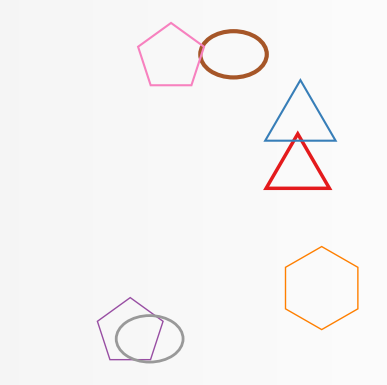[{"shape": "triangle", "thickness": 2.5, "radius": 0.47, "center": [0.768, 0.558]}, {"shape": "triangle", "thickness": 1.5, "radius": 0.52, "center": [0.775, 0.687]}, {"shape": "pentagon", "thickness": 1, "radius": 0.45, "center": [0.336, 0.138]}, {"shape": "hexagon", "thickness": 1, "radius": 0.54, "center": [0.83, 0.252]}, {"shape": "oval", "thickness": 3, "radius": 0.43, "center": [0.603, 0.859]}, {"shape": "pentagon", "thickness": 1.5, "radius": 0.45, "center": [0.441, 0.851]}, {"shape": "oval", "thickness": 2, "radius": 0.43, "center": [0.386, 0.12]}]